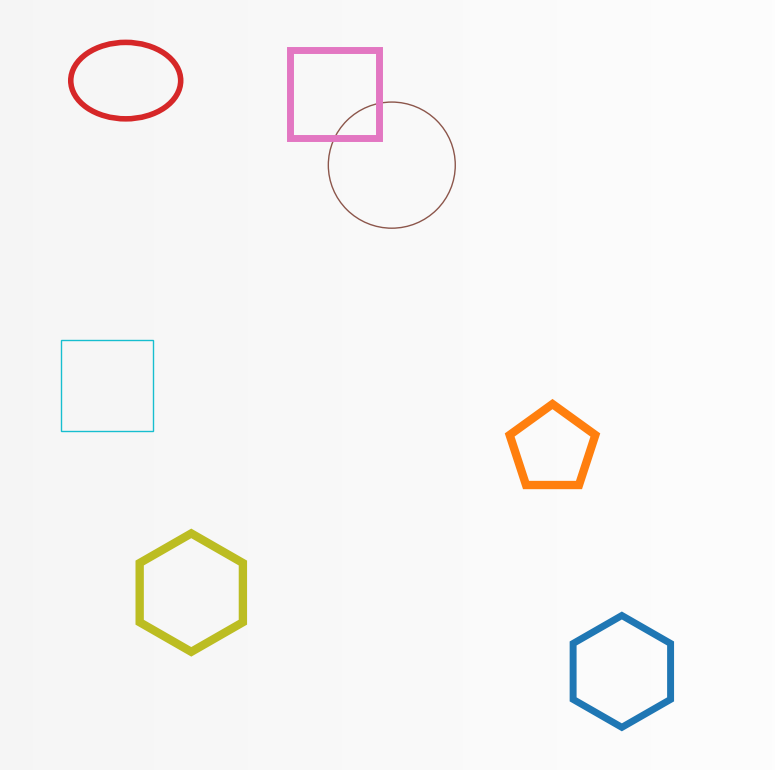[{"shape": "hexagon", "thickness": 2.5, "radius": 0.36, "center": [0.802, 0.128]}, {"shape": "pentagon", "thickness": 3, "radius": 0.29, "center": [0.713, 0.417]}, {"shape": "oval", "thickness": 2, "radius": 0.35, "center": [0.162, 0.895]}, {"shape": "circle", "thickness": 0.5, "radius": 0.41, "center": [0.506, 0.786]}, {"shape": "square", "thickness": 2.5, "radius": 0.29, "center": [0.431, 0.878]}, {"shape": "hexagon", "thickness": 3, "radius": 0.38, "center": [0.247, 0.23]}, {"shape": "square", "thickness": 0.5, "radius": 0.3, "center": [0.138, 0.5]}]